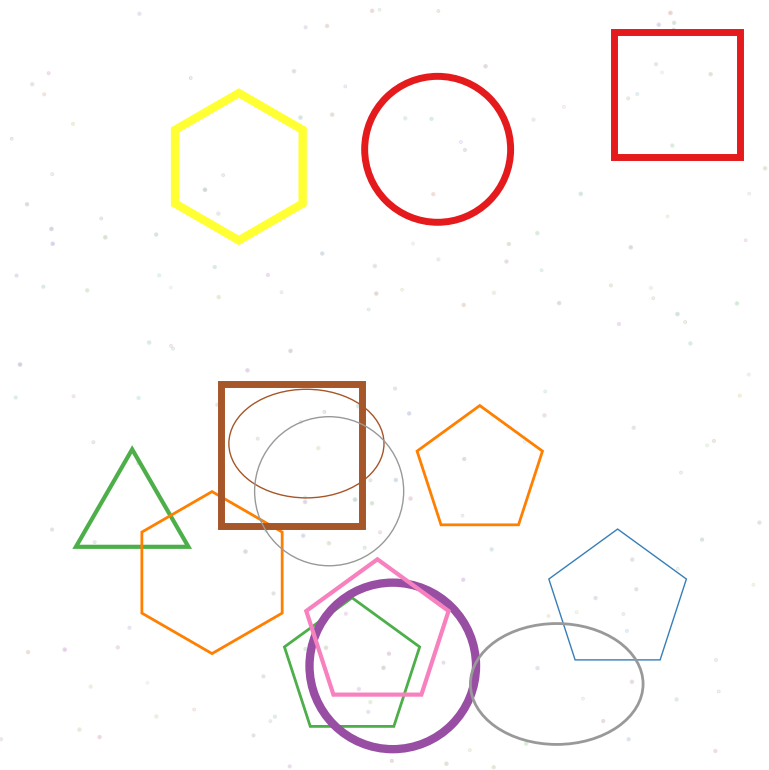[{"shape": "square", "thickness": 2.5, "radius": 0.41, "center": [0.879, 0.877]}, {"shape": "circle", "thickness": 2.5, "radius": 0.47, "center": [0.568, 0.806]}, {"shape": "pentagon", "thickness": 0.5, "radius": 0.47, "center": [0.802, 0.219]}, {"shape": "triangle", "thickness": 1.5, "radius": 0.42, "center": [0.172, 0.332]}, {"shape": "pentagon", "thickness": 1, "radius": 0.46, "center": [0.457, 0.131]}, {"shape": "circle", "thickness": 3, "radius": 0.54, "center": [0.51, 0.135]}, {"shape": "pentagon", "thickness": 1, "radius": 0.43, "center": [0.623, 0.388]}, {"shape": "hexagon", "thickness": 1, "radius": 0.53, "center": [0.275, 0.256]}, {"shape": "hexagon", "thickness": 3, "radius": 0.48, "center": [0.31, 0.783]}, {"shape": "square", "thickness": 2.5, "radius": 0.46, "center": [0.379, 0.409]}, {"shape": "oval", "thickness": 0.5, "radius": 0.5, "center": [0.398, 0.424]}, {"shape": "pentagon", "thickness": 1.5, "radius": 0.49, "center": [0.49, 0.176]}, {"shape": "oval", "thickness": 1, "radius": 0.56, "center": [0.723, 0.112]}, {"shape": "circle", "thickness": 0.5, "radius": 0.48, "center": [0.427, 0.362]}]